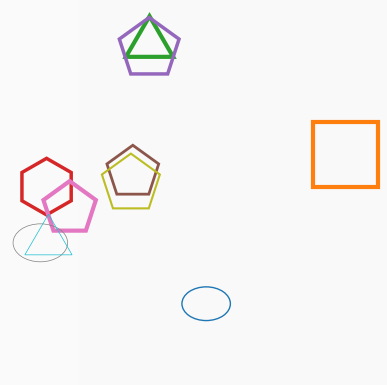[{"shape": "oval", "thickness": 1, "radius": 0.31, "center": [0.532, 0.211]}, {"shape": "square", "thickness": 3, "radius": 0.42, "center": [0.892, 0.598]}, {"shape": "triangle", "thickness": 3, "radius": 0.35, "center": [0.386, 0.888]}, {"shape": "hexagon", "thickness": 2.5, "radius": 0.37, "center": [0.12, 0.515]}, {"shape": "pentagon", "thickness": 2.5, "radius": 0.41, "center": [0.385, 0.873]}, {"shape": "pentagon", "thickness": 2, "radius": 0.35, "center": [0.343, 0.552]}, {"shape": "pentagon", "thickness": 3, "radius": 0.36, "center": [0.18, 0.458]}, {"shape": "oval", "thickness": 0.5, "radius": 0.35, "center": [0.104, 0.369]}, {"shape": "pentagon", "thickness": 1.5, "radius": 0.39, "center": [0.338, 0.522]}, {"shape": "triangle", "thickness": 0.5, "radius": 0.35, "center": [0.125, 0.373]}]